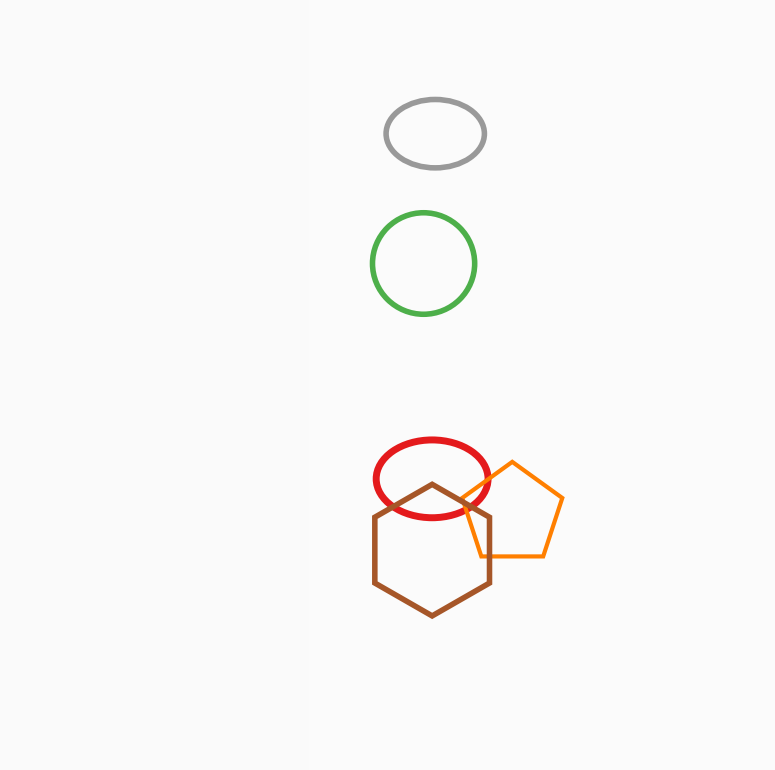[{"shape": "oval", "thickness": 2.5, "radius": 0.36, "center": [0.558, 0.378]}, {"shape": "circle", "thickness": 2, "radius": 0.33, "center": [0.547, 0.658]}, {"shape": "pentagon", "thickness": 1.5, "radius": 0.34, "center": [0.661, 0.332]}, {"shape": "hexagon", "thickness": 2, "radius": 0.43, "center": [0.558, 0.286]}, {"shape": "oval", "thickness": 2, "radius": 0.32, "center": [0.562, 0.826]}]